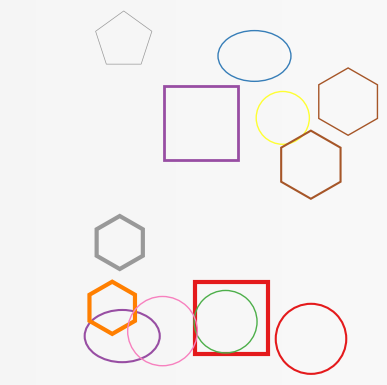[{"shape": "square", "thickness": 3, "radius": 0.47, "center": [0.597, 0.175]}, {"shape": "circle", "thickness": 1.5, "radius": 0.45, "center": [0.803, 0.12]}, {"shape": "oval", "thickness": 1, "radius": 0.47, "center": [0.657, 0.855]}, {"shape": "circle", "thickness": 1, "radius": 0.41, "center": [0.582, 0.164]}, {"shape": "oval", "thickness": 1.5, "radius": 0.48, "center": [0.315, 0.127]}, {"shape": "square", "thickness": 2, "radius": 0.48, "center": [0.519, 0.681]}, {"shape": "hexagon", "thickness": 3, "radius": 0.34, "center": [0.29, 0.2]}, {"shape": "circle", "thickness": 1, "radius": 0.34, "center": [0.73, 0.694]}, {"shape": "hexagon", "thickness": 1, "radius": 0.44, "center": [0.898, 0.736]}, {"shape": "hexagon", "thickness": 1.5, "radius": 0.44, "center": [0.802, 0.572]}, {"shape": "circle", "thickness": 1, "radius": 0.45, "center": [0.419, 0.14]}, {"shape": "pentagon", "thickness": 0.5, "radius": 0.38, "center": [0.319, 0.895]}, {"shape": "hexagon", "thickness": 3, "radius": 0.34, "center": [0.309, 0.37]}]